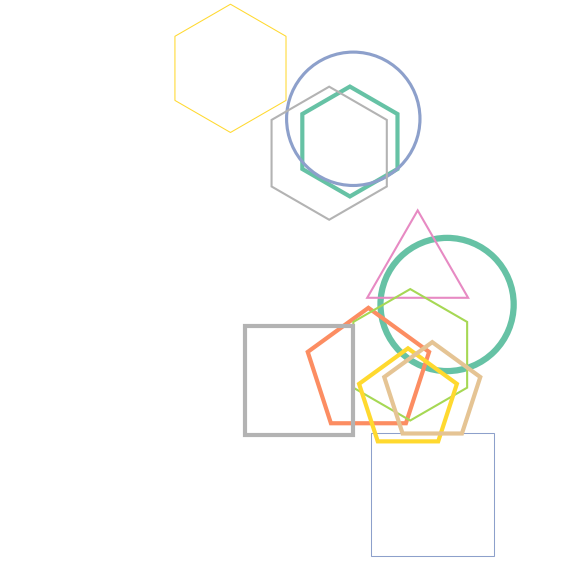[{"shape": "hexagon", "thickness": 2, "radius": 0.48, "center": [0.606, 0.754]}, {"shape": "circle", "thickness": 3, "radius": 0.58, "center": [0.774, 0.472]}, {"shape": "pentagon", "thickness": 2, "radius": 0.55, "center": [0.638, 0.356]}, {"shape": "square", "thickness": 0.5, "radius": 0.53, "center": [0.749, 0.143]}, {"shape": "circle", "thickness": 1.5, "radius": 0.58, "center": [0.612, 0.793]}, {"shape": "triangle", "thickness": 1, "radius": 0.5, "center": [0.723, 0.534]}, {"shape": "hexagon", "thickness": 1, "radius": 0.57, "center": [0.71, 0.385]}, {"shape": "hexagon", "thickness": 0.5, "radius": 0.56, "center": [0.399, 0.881]}, {"shape": "pentagon", "thickness": 2, "radius": 0.45, "center": [0.706, 0.307]}, {"shape": "pentagon", "thickness": 2, "radius": 0.44, "center": [0.749, 0.319]}, {"shape": "square", "thickness": 2, "radius": 0.47, "center": [0.518, 0.34]}, {"shape": "hexagon", "thickness": 1, "radius": 0.58, "center": [0.57, 0.734]}]